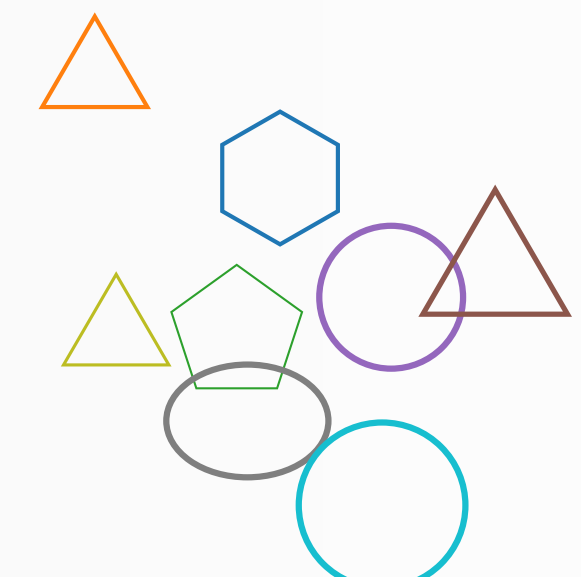[{"shape": "hexagon", "thickness": 2, "radius": 0.57, "center": [0.482, 0.691]}, {"shape": "triangle", "thickness": 2, "radius": 0.52, "center": [0.163, 0.866]}, {"shape": "pentagon", "thickness": 1, "radius": 0.59, "center": [0.407, 0.422]}, {"shape": "circle", "thickness": 3, "radius": 0.62, "center": [0.673, 0.484]}, {"shape": "triangle", "thickness": 2.5, "radius": 0.72, "center": [0.852, 0.527]}, {"shape": "oval", "thickness": 3, "radius": 0.7, "center": [0.426, 0.27]}, {"shape": "triangle", "thickness": 1.5, "radius": 0.52, "center": [0.2, 0.42]}, {"shape": "circle", "thickness": 3, "radius": 0.72, "center": [0.657, 0.124]}]